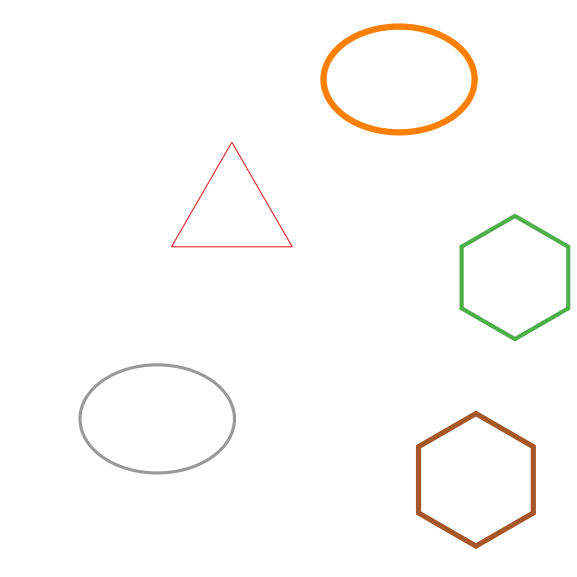[{"shape": "triangle", "thickness": 0.5, "radius": 0.6, "center": [0.401, 0.632]}, {"shape": "hexagon", "thickness": 2, "radius": 0.53, "center": [0.892, 0.519]}, {"shape": "oval", "thickness": 3, "radius": 0.65, "center": [0.691, 0.862]}, {"shape": "hexagon", "thickness": 2.5, "radius": 0.57, "center": [0.824, 0.168]}, {"shape": "oval", "thickness": 1.5, "radius": 0.67, "center": [0.272, 0.274]}]